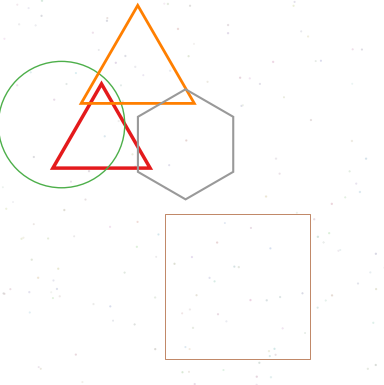[{"shape": "triangle", "thickness": 2.5, "radius": 0.73, "center": [0.264, 0.636]}, {"shape": "circle", "thickness": 1, "radius": 0.82, "center": [0.16, 0.676]}, {"shape": "triangle", "thickness": 2, "radius": 0.85, "center": [0.358, 0.816]}, {"shape": "square", "thickness": 0.5, "radius": 0.95, "center": [0.616, 0.256]}, {"shape": "hexagon", "thickness": 1.5, "radius": 0.71, "center": [0.482, 0.625]}]